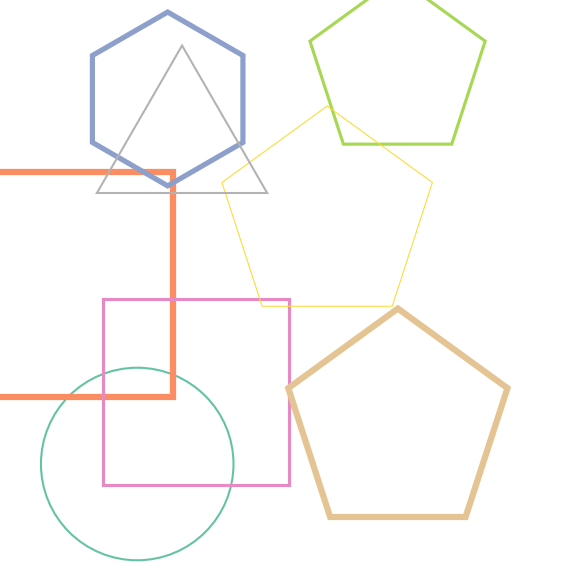[{"shape": "circle", "thickness": 1, "radius": 0.83, "center": [0.238, 0.196]}, {"shape": "square", "thickness": 3, "radius": 0.98, "center": [0.105, 0.506]}, {"shape": "hexagon", "thickness": 2.5, "radius": 0.75, "center": [0.29, 0.828]}, {"shape": "square", "thickness": 1.5, "radius": 0.81, "center": [0.339, 0.32]}, {"shape": "pentagon", "thickness": 1.5, "radius": 0.8, "center": [0.688, 0.879]}, {"shape": "pentagon", "thickness": 0.5, "radius": 0.96, "center": [0.566, 0.624]}, {"shape": "pentagon", "thickness": 3, "radius": 1.0, "center": [0.689, 0.265]}, {"shape": "triangle", "thickness": 1, "radius": 0.85, "center": [0.315, 0.75]}]